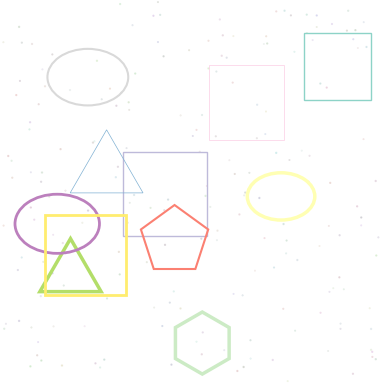[{"shape": "square", "thickness": 1, "radius": 0.44, "center": [0.876, 0.828]}, {"shape": "oval", "thickness": 2.5, "radius": 0.44, "center": [0.73, 0.49]}, {"shape": "square", "thickness": 1, "radius": 0.55, "center": [0.428, 0.496]}, {"shape": "pentagon", "thickness": 1.5, "radius": 0.46, "center": [0.453, 0.376]}, {"shape": "triangle", "thickness": 0.5, "radius": 0.55, "center": [0.277, 0.554]}, {"shape": "triangle", "thickness": 2.5, "radius": 0.46, "center": [0.183, 0.288]}, {"shape": "square", "thickness": 0.5, "radius": 0.48, "center": [0.64, 0.733]}, {"shape": "oval", "thickness": 1.5, "radius": 0.52, "center": [0.228, 0.8]}, {"shape": "oval", "thickness": 2, "radius": 0.55, "center": [0.149, 0.419]}, {"shape": "hexagon", "thickness": 2.5, "radius": 0.4, "center": [0.525, 0.109]}, {"shape": "square", "thickness": 2, "radius": 0.52, "center": [0.222, 0.338]}]